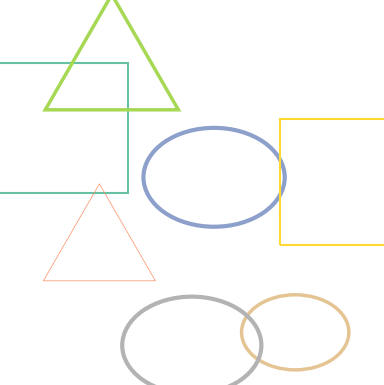[{"shape": "square", "thickness": 1.5, "radius": 0.85, "center": [0.163, 0.667]}, {"shape": "triangle", "thickness": 0.5, "radius": 0.84, "center": [0.258, 0.355]}, {"shape": "oval", "thickness": 3, "radius": 0.92, "center": [0.556, 0.54]}, {"shape": "triangle", "thickness": 2.5, "radius": 1.0, "center": [0.29, 0.815]}, {"shape": "square", "thickness": 1.5, "radius": 0.81, "center": [0.889, 0.527]}, {"shape": "oval", "thickness": 2.5, "radius": 0.7, "center": [0.767, 0.137]}, {"shape": "oval", "thickness": 3, "radius": 0.9, "center": [0.498, 0.103]}]